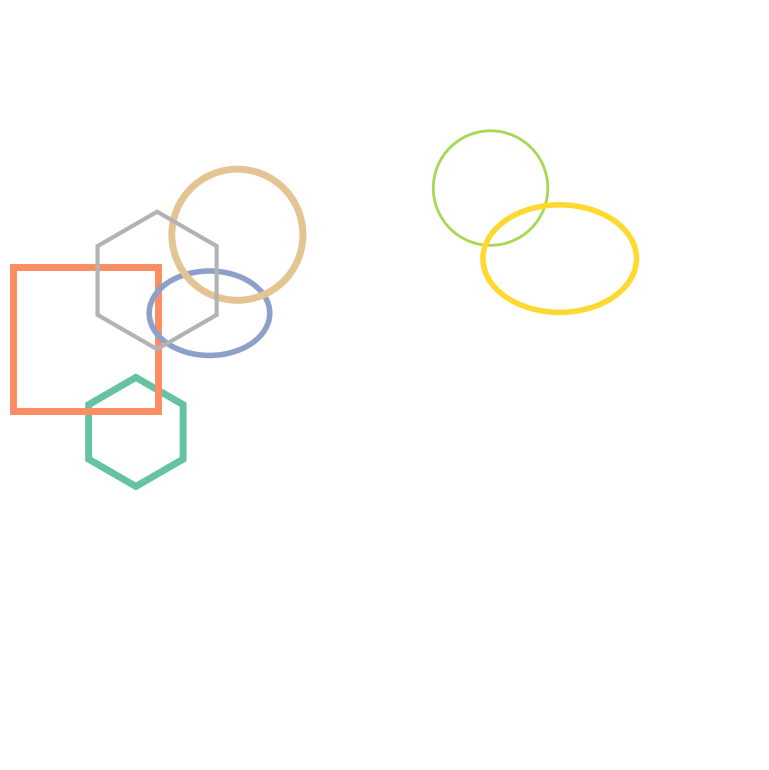[{"shape": "hexagon", "thickness": 2.5, "radius": 0.35, "center": [0.176, 0.439]}, {"shape": "square", "thickness": 2.5, "radius": 0.47, "center": [0.111, 0.56]}, {"shape": "oval", "thickness": 2, "radius": 0.39, "center": [0.272, 0.593]}, {"shape": "circle", "thickness": 1, "radius": 0.37, "center": [0.637, 0.756]}, {"shape": "oval", "thickness": 2, "radius": 0.5, "center": [0.727, 0.664]}, {"shape": "circle", "thickness": 2.5, "radius": 0.43, "center": [0.308, 0.695]}, {"shape": "hexagon", "thickness": 1.5, "radius": 0.45, "center": [0.204, 0.636]}]